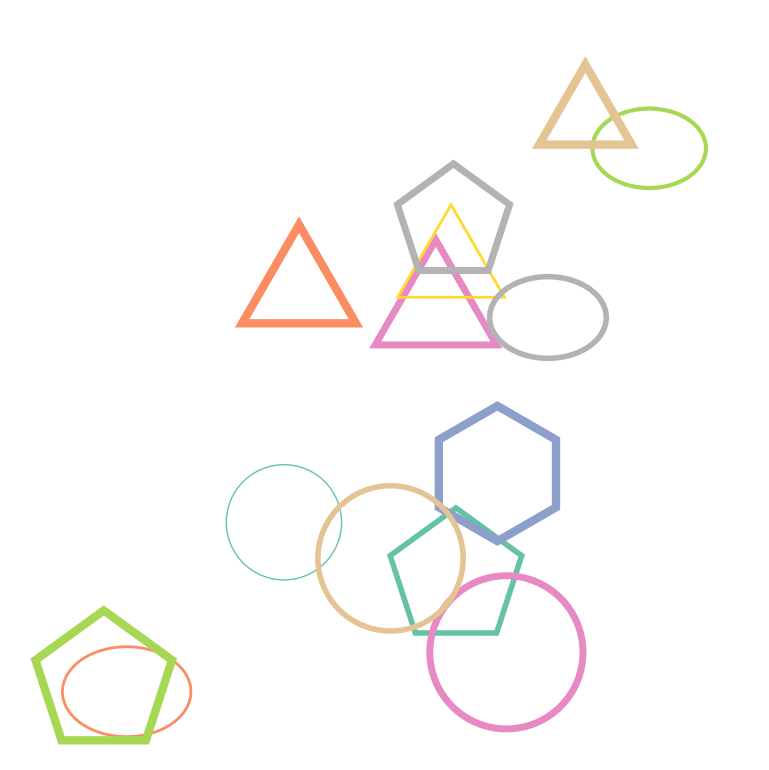[{"shape": "pentagon", "thickness": 2, "radius": 0.45, "center": [0.592, 0.251]}, {"shape": "circle", "thickness": 0.5, "radius": 0.37, "center": [0.369, 0.322]}, {"shape": "triangle", "thickness": 3, "radius": 0.43, "center": [0.388, 0.623]}, {"shape": "oval", "thickness": 1, "radius": 0.42, "center": [0.165, 0.102]}, {"shape": "hexagon", "thickness": 3, "radius": 0.44, "center": [0.646, 0.385]}, {"shape": "triangle", "thickness": 2.5, "radius": 0.45, "center": [0.566, 0.598]}, {"shape": "circle", "thickness": 2.5, "radius": 0.5, "center": [0.658, 0.153]}, {"shape": "oval", "thickness": 1.5, "radius": 0.37, "center": [0.843, 0.807]}, {"shape": "pentagon", "thickness": 3, "radius": 0.47, "center": [0.135, 0.114]}, {"shape": "triangle", "thickness": 1, "radius": 0.4, "center": [0.586, 0.654]}, {"shape": "triangle", "thickness": 3, "radius": 0.35, "center": [0.76, 0.847]}, {"shape": "circle", "thickness": 2, "radius": 0.47, "center": [0.507, 0.275]}, {"shape": "oval", "thickness": 2, "radius": 0.38, "center": [0.712, 0.588]}, {"shape": "pentagon", "thickness": 2.5, "radius": 0.38, "center": [0.589, 0.711]}]